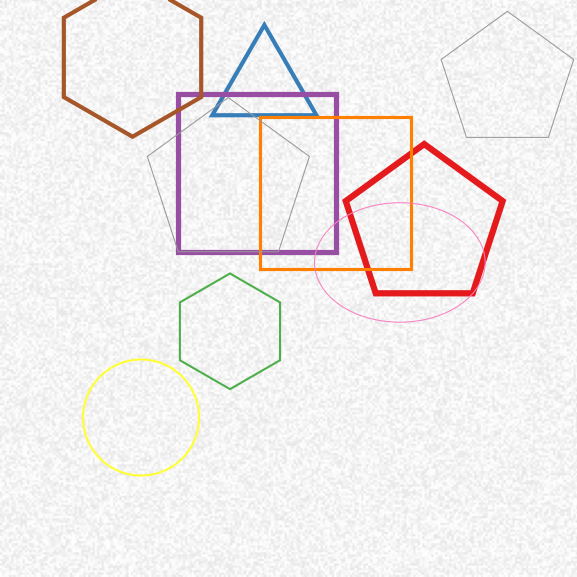[{"shape": "pentagon", "thickness": 3, "radius": 0.71, "center": [0.735, 0.607]}, {"shape": "triangle", "thickness": 2, "radius": 0.52, "center": [0.458, 0.852]}, {"shape": "hexagon", "thickness": 1, "radius": 0.5, "center": [0.398, 0.425]}, {"shape": "square", "thickness": 2.5, "radius": 0.68, "center": [0.445, 0.7]}, {"shape": "square", "thickness": 1.5, "radius": 0.66, "center": [0.581, 0.665]}, {"shape": "circle", "thickness": 1, "radius": 0.5, "center": [0.244, 0.276]}, {"shape": "hexagon", "thickness": 2, "radius": 0.69, "center": [0.229, 0.9]}, {"shape": "oval", "thickness": 0.5, "radius": 0.74, "center": [0.692, 0.545]}, {"shape": "pentagon", "thickness": 0.5, "radius": 0.74, "center": [0.395, 0.683]}, {"shape": "pentagon", "thickness": 0.5, "radius": 0.6, "center": [0.879, 0.859]}]